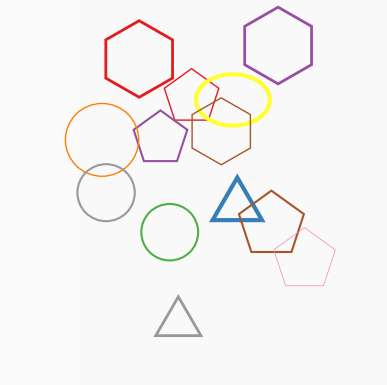[{"shape": "hexagon", "thickness": 2, "radius": 0.5, "center": [0.359, 0.847]}, {"shape": "pentagon", "thickness": 1, "radius": 0.37, "center": [0.494, 0.748]}, {"shape": "triangle", "thickness": 3, "radius": 0.37, "center": [0.612, 0.465]}, {"shape": "circle", "thickness": 1.5, "radius": 0.37, "center": [0.438, 0.397]}, {"shape": "pentagon", "thickness": 1.5, "radius": 0.36, "center": [0.414, 0.64]}, {"shape": "hexagon", "thickness": 2, "radius": 0.5, "center": [0.718, 0.882]}, {"shape": "circle", "thickness": 1, "radius": 0.47, "center": [0.263, 0.637]}, {"shape": "oval", "thickness": 3, "radius": 0.48, "center": [0.601, 0.74]}, {"shape": "pentagon", "thickness": 1.5, "radius": 0.44, "center": [0.7, 0.417]}, {"shape": "hexagon", "thickness": 1, "radius": 0.43, "center": [0.571, 0.659]}, {"shape": "pentagon", "thickness": 0.5, "radius": 0.42, "center": [0.786, 0.325]}, {"shape": "circle", "thickness": 1.5, "radius": 0.37, "center": [0.274, 0.5]}, {"shape": "triangle", "thickness": 2, "radius": 0.34, "center": [0.46, 0.162]}]